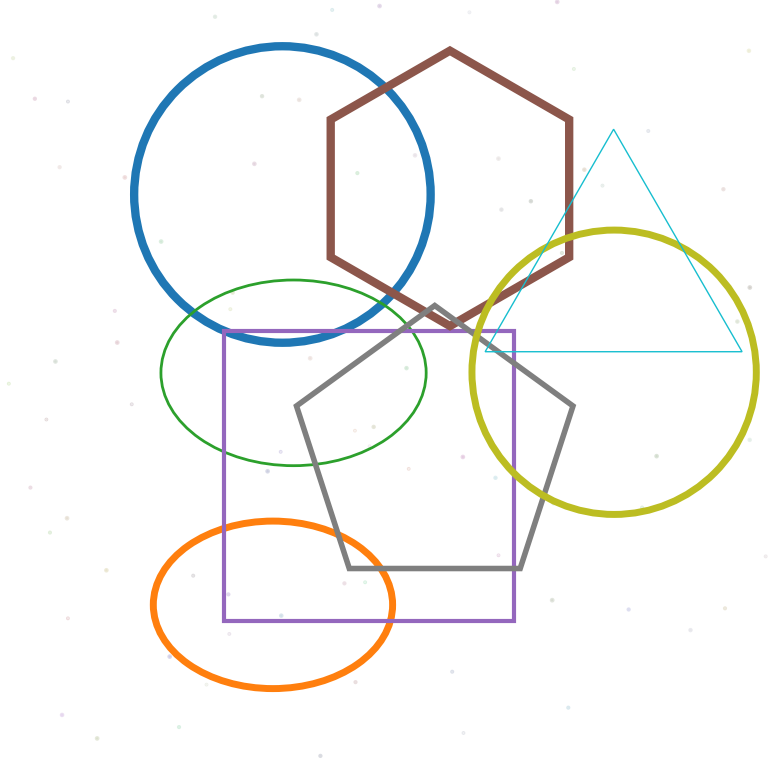[{"shape": "circle", "thickness": 3, "radius": 0.96, "center": [0.367, 0.747]}, {"shape": "oval", "thickness": 2.5, "radius": 0.78, "center": [0.354, 0.214]}, {"shape": "oval", "thickness": 1, "radius": 0.86, "center": [0.381, 0.516]}, {"shape": "square", "thickness": 1.5, "radius": 0.94, "center": [0.479, 0.381]}, {"shape": "hexagon", "thickness": 3, "radius": 0.89, "center": [0.584, 0.755]}, {"shape": "pentagon", "thickness": 2, "radius": 0.94, "center": [0.565, 0.414]}, {"shape": "circle", "thickness": 2.5, "radius": 0.92, "center": [0.798, 0.517]}, {"shape": "triangle", "thickness": 0.5, "radius": 0.96, "center": [0.797, 0.64]}]